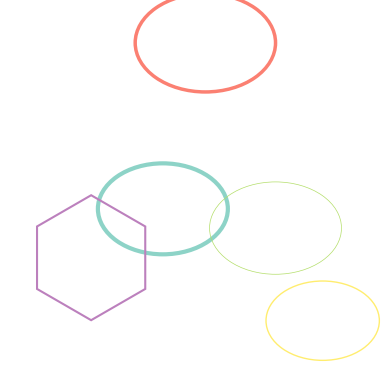[{"shape": "oval", "thickness": 3, "radius": 0.84, "center": [0.423, 0.458]}, {"shape": "oval", "thickness": 2.5, "radius": 0.91, "center": [0.533, 0.889]}, {"shape": "oval", "thickness": 0.5, "radius": 0.86, "center": [0.716, 0.408]}, {"shape": "hexagon", "thickness": 1.5, "radius": 0.81, "center": [0.237, 0.331]}, {"shape": "oval", "thickness": 1, "radius": 0.74, "center": [0.838, 0.167]}]